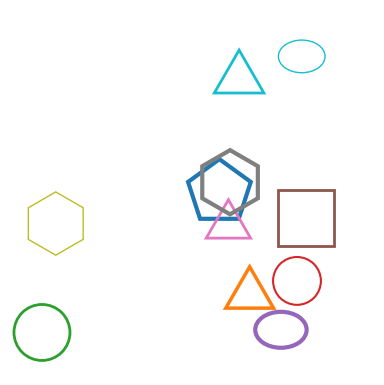[{"shape": "pentagon", "thickness": 3, "radius": 0.43, "center": [0.57, 0.501]}, {"shape": "triangle", "thickness": 2.5, "radius": 0.36, "center": [0.648, 0.235]}, {"shape": "circle", "thickness": 2, "radius": 0.36, "center": [0.109, 0.136]}, {"shape": "circle", "thickness": 1.5, "radius": 0.31, "center": [0.771, 0.27]}, {"shape": "oval", "thickness": 3, "radius": 0.33, "center": [0.73, 0.143]}, {"shape": "square", "thickness": 2, "radius": 0.36, "center": [0.794, 0.433]}, {"shape": "triangle", "thickness": 2, "radius": 0.33, "center": [0.593, 0.415]}, {"shape": "hexagon", "thickness": 3, "radius": 0.42, "center": [0.598, 0.527]}, {"shape": "hexagon", "thickness": 1, "radius": 0.41, "center": [0.145, 0.419]}, {"shape": "triangle", "thickness": 2, "radius": 0.37, "center": [0.621, 0.796]}, {"shape": "oval", "thickness": 1, "radius": 0.3, "center": [0.784, 0.854]}]